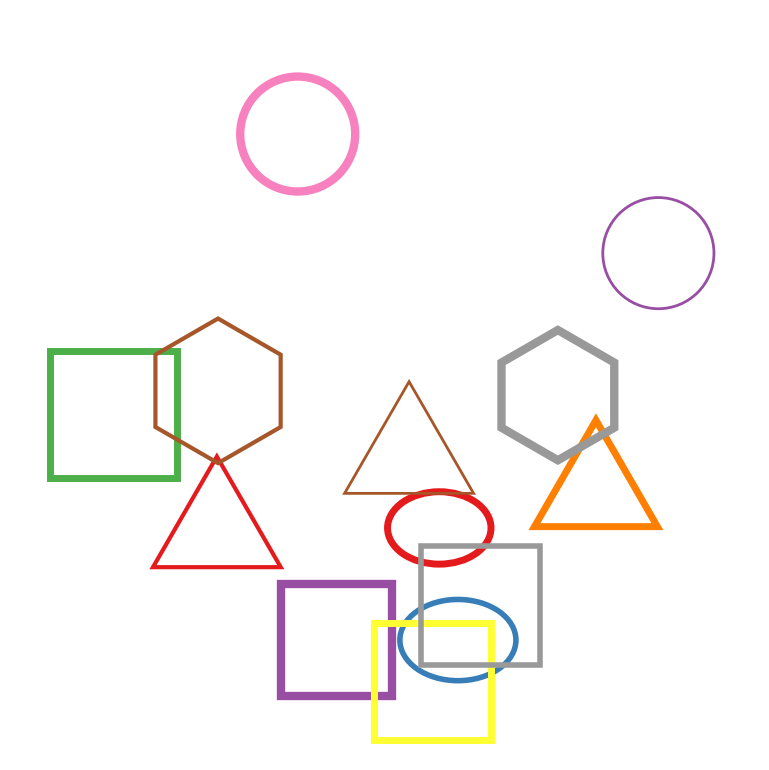[{"shape": "triangle", "thickness": 1.5, "radius": 0.48, "center": [0.282, 0.311]}, {"shape": "oval", "thickness": 2.5, "radius": 0.34, "center": [0.57, 0.314]}, {"shape": "oval", "thickness": 2, "radius": 0.38, "center": [0.595, 0.169]}, {"shape": "square", "thickness": 2.5, "radius": 0.41, "center": [0.147, 0.461]}, {"shape": "circle", "thickness": 1, "radius": 0.36, "center": [0.855, 0.671]}, {"shape": "square", "thickness": 3, "radius": 0.36, "center": [0.437, 0.169]}, {"shape": "triangle", "thickness": 2.5, "radius": 0.46, "center": [0.774, 0.362]}, {"shape": "square", "thickness": 2.5, "radius": 0.38, "center": [0.562, 0.115]}, {"shape": "hexagon", "thickness": 1.5, "radius": 0.47, "center": [0.283, 0.492]}, {"shape": "triangle", "thickness": 1, "radius": 0.48, "center": [0.531, 0.408]}, {"shape": "circle", "thickness": 3, "radius": 0.37, "center": [0.387, 0.826]}, {"shape": "hexagon", "thickness": 3, "radius": 0.42, "center": [0.725, 0.487]}, {"shape": "square", "thickness": 2, "radius": 0.39, "center": [0.624, 0.213]}]